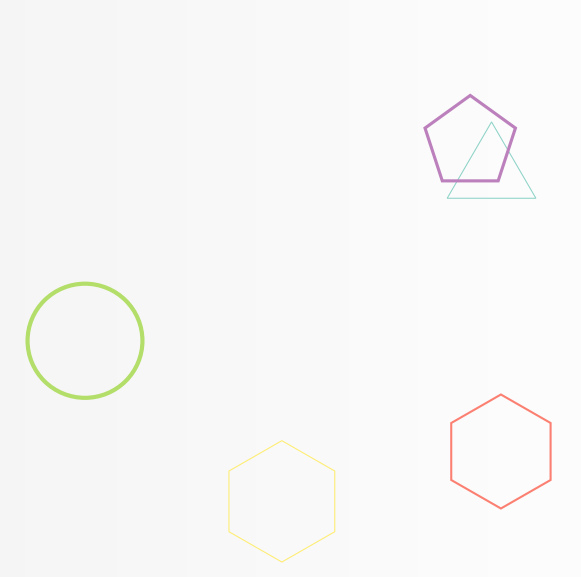[{"shape": "triangle", "thickness": 0.5, "radius": 0.44, "center": [0.846, 0.7]}, {"shape": "hexagon", "thickness": 1, "radius": 0.49, "center": [0.862, 0.217]}, {"shape": "circle", "thickness": 2, "radius": 0.49, "center": [0.146, 0.409]}, {"shape": "pentagon", "thickness": 1.5, "radius": 0.41, "center": [0.809, 0.752]}, {"shape": "hexagon", "thickness": 0.5, "radius": 0.53, "center": [0.485, 0.131]}]